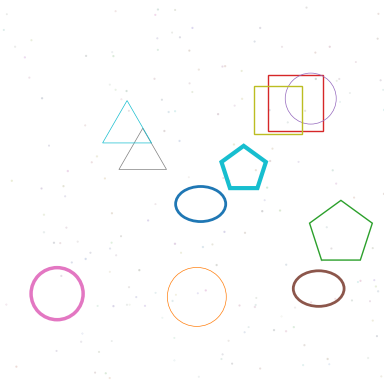[{"shape": "oval", "thickness": 2, "radius": 0.33, "center": [0.521, 0.47]}, {"shape": "circle", "thickness": 0.5, "radius": 0.38, "center": [0.511, 0.229]}, {"shape": "pentagon", "thickness": 1, "radius": 0.43, "center": [0.886, 0.394]}, {"shape": "square", "thickness": 1, "radius": 0.36, "center": [0.767, 0.732]}, {"shape": "circle", "thickness": 0.5, "radius": 0.33, "center": [0.807, 0.744]}, {"shape": "oval", "thickness": 2, "radius": 0.33, "center": [0.828, 0.25]}, {"shape": "circle", "thickness": 2.5, "radius": 0.34, "center": [0.148, 0.237]}, {"shape": "triangle", "thickness": 0.5, "radius": 0.36, "center": [0.371, 0.595]}, {"shape": "square", "thickness": 1, "radius": 0.31, "center": [0.721, 0.715]}, {"shape": "pentagon", "thickness": 3, "radius": 0.3, "center": [0.633, 0.56]}, {"shape": "triangle", "thickness": 0.5, "radius": 0.37, "center": [0.33, 0.665]}]